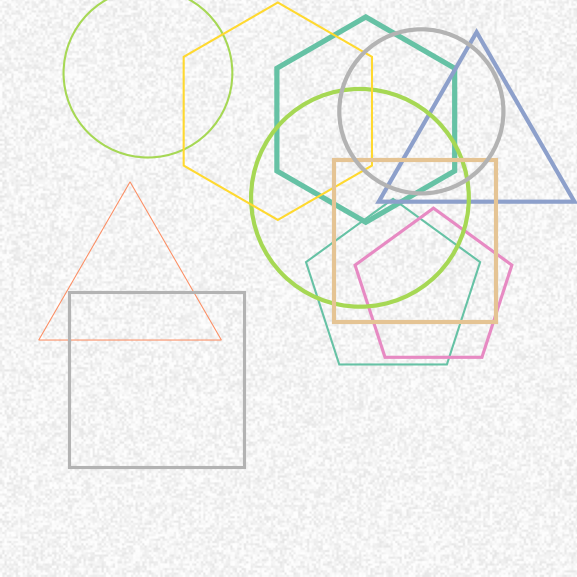[{"shape": "hexagon", "thickness": 2.5, "radius": 0.89, "center": [0.633, 0.792]}, {"shape": "pentagon", "thickness": 1, "radius": 0.79, "center": [0.681, 0.496]}, {"shape": "triangle", "thickness": 0.5, "radius": 0.91, "center": [0.225, 0.502]}, {"shape": "triangle", "thickness": 2, "radius": 0.98, "center": [0.825, 0.748]}, {"shape": "pentagon", "thickness": 1.5, "radius": 0.71, "center": [0.751, 0.496]}, {"shape": "circle", "thickness": 2, "radius": 0.94, "center": [0.623, 0.657]}, {"shape": "circle", "thickness": 1, "radius": 0.73, "center": [0.256, 0.873]}, {"shape": "hexagon", "thickness": 1, "radius": 0.94, "center": [0.481, 0.807]}, {"shape": "square", "thickness": 2, "radius": 0.7, "center": [0.719, 0.581]}, {"shape": "circle", "thickness": 2, "radius": 0.71, "center": [0.73, 0.806]}, {"shape": "square", "thickness": 1.5, "radius": 0.76, "center": [0.271, 0.341]}]